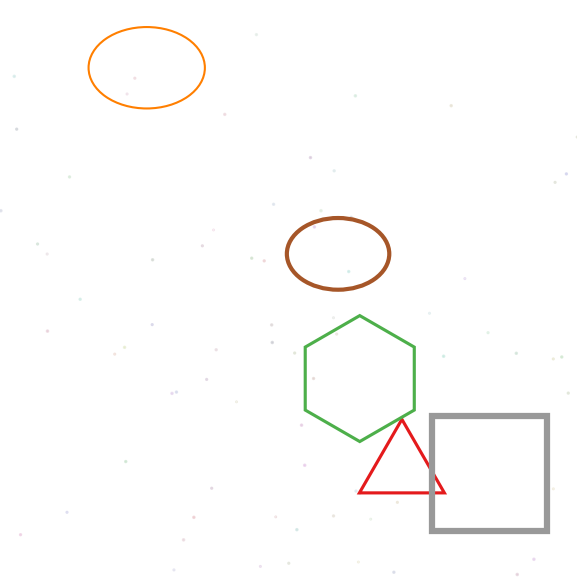[{"shape": "triangle", "thickness": 1.5, "radius": 0.42, "center": [0.696, 0.188]}, {"shape": "hexagon", "thickness": 1.5, "radius": 0.55, "center": [0.623, 0.344]}, {"shape": "oval", "thickness": 1, "radius": 0.5, "center": [0.254, 0.882]}, {"shape": "oval", "thickness": 2, "radius": 0.44, "center": [0.585, 0.56]}, {"shape": "square", "thickness": 3, "radius": 0.5, "center": [0.847, 0.18]}]